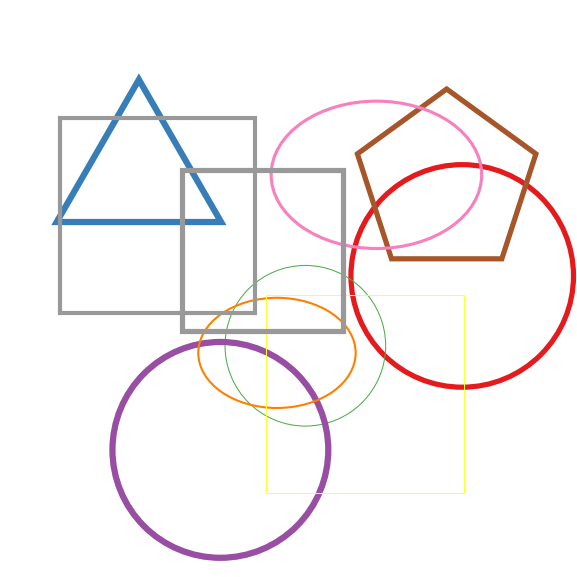[{"shape": "circle", "thickness": 2.5, "radius": 0.96, "center": [0.8, 0.521]}, {"shape": "triangle", "thickness": 3, "radius": 0.82, "center": [0.241, 0.697]}, {"shape": "circle", "thickness": 0.5, "radius": 0.7, "center": [0.529, 0.4]}, {"shape": "circle", "thickness": 3, "radius": 0.93, "center": [0.382, 0.22]}, {"shape": "oval", "thickness": 1, "radius": 0.68, "center": [0.48, 0.388]}, {"shape": "square", "thickness": 0.5, "radius": 0.86, "center": [0.632, 0.317]}, {"shape": "pentagon", "thickness": 2.5, "radius": 0.81, "center": [0.773, 0.682]}, {"shape": "oval", "thickness": 1.5, "radius": 0.91, "center": [0.652, 0.696]}, {"shape": "square", "thickness": 2, "radius": 0.84, "center": [0.273, 0.626]}, {"shape": "square", "thickness": 2.5, "radius": 0.7, "center": [0.454, 0.565]}]